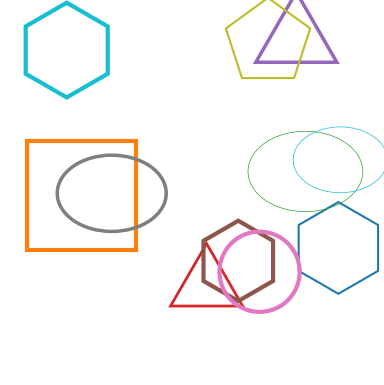[{"shape": "hexagon", "thickness": 1.5, "radius": 0.6, "center": [0.879, 0.356]}, {"shape": "square", "thickness": 3, "radius": 0.71, "center": [0.211, 0.493]}, {"shape": "oval", "thickness": 0.5, "radius": 0.75, "center": [0.793, 0.555]}, {"shape": "triangle", "thickness": 2, "radius": 0.54, "center": [0.537, 0.259]}, {"shape": "triangle", "thickness": 2.5, "radius": 0.61, "center": [0.77, 0.899]}, {"shape": "hexagon", "thickness": 3, "radius": 0.52, "center": [0.619, 0.322]}, {"shape": "circle", "thickness": 3, "radius": 0.52, "center": [0.674, 0.294]}, {"shape": "oval", "thickness": 2.5, "radius": 0.71, "center": [0.29, 0.498]}, {"shape": "pentagon", "thickness": 1.5, "radius": 0.58, "center": [0.696, 0.891]}, {"shape": "hexagon", "thickness": 3, "radius": 0.62, "center": [0.173, 0.87]}, {"shape": "oval", "thickness": 0.5, "radius": 0.61, "center": [0.884, 0.585]}]